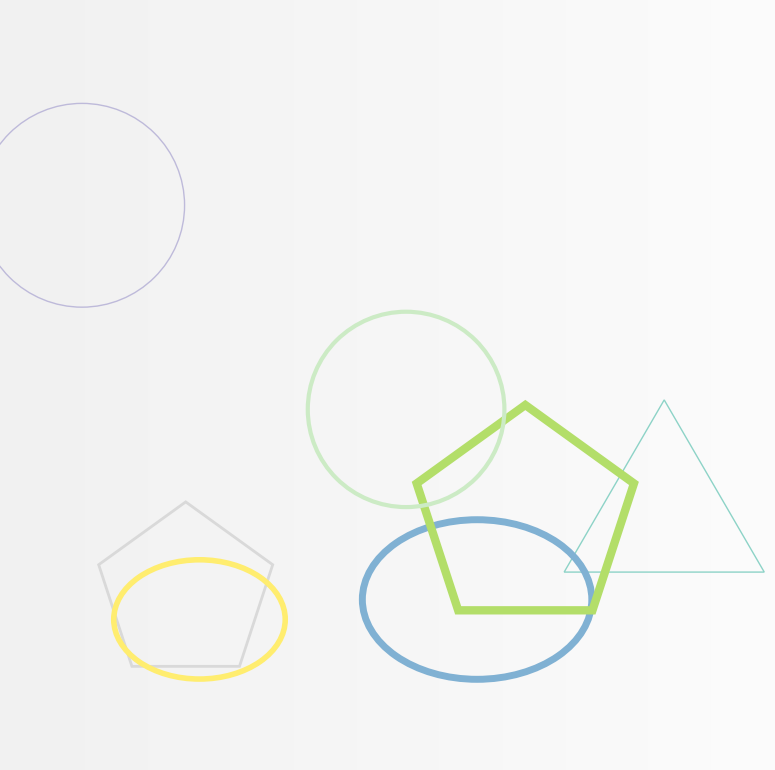[{"shape": "triangle", "thickness": 0.5, "radius": 0.75, "center": [0.857, 0.332]}, {"shape": "circle", "thickness": 0.5, "radius": 0.66, "center": [0.106, 0.733]}, {"shape": "oval", "thickness": 2.5, "radius": 0.74, "center": [0.616, 0.221]}, {"shape": "pentagon", "thickness": 3, "radius": 0.74, "center": [0.678, 0.327]}, {"shape": "pentagon", "thickness": 1, "radius": 0.59, "center": [0.24, 0.23]}, {"shape": "circle", "thickness": 1.5, "radius": 0.63, "center": [0.524, 0.468]}, {"shape": "oval", "thickness": 2, "radius": 0.55, "center": [0.257, 0.196]}]